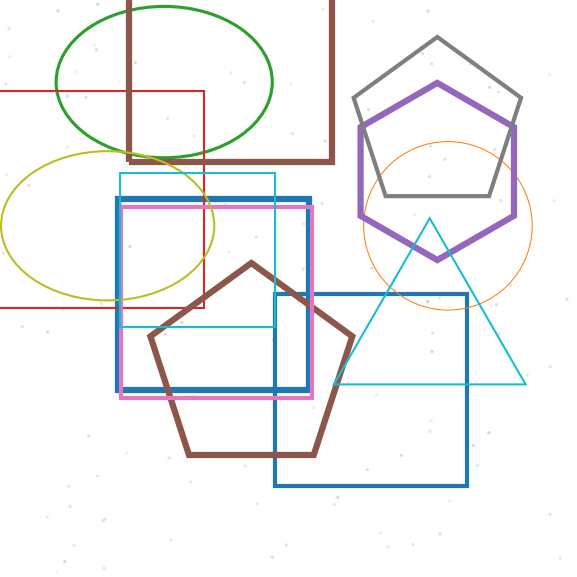[{"shape": "square", "thickness": 3, "radius": 0.83, "center": [0.37, 0.489]}, {"shape": "square", "thickness": 2, "radius": 0.83, "center": [0.643, 0.324]}, {"shape": "circle", "thickness": 0.5, "radius": 0.73, "center": [0.776, 0.608]}, {"shape": "oval", "thickness": 1.5, "radius": 0.94, "center": [0.284, 0.857]}, {"shape": "square", "thickness": 1, "radius": 0.94, "center": [0.164, 0.653]}, {"shape": "hexagon", "thickness": 3, "radius": 0.77, "center": [0.757, 0.702]}, {"shape": "square", "thickness": 3, "radius": 0.88, "center": [0.399, 0.895]}, {"shape": "pentagon", "thickness": 3, "radius": 0.92, "center": [0.435, 0.36]}, {"shape": "square", "thickness": 2, "radius": 0.83, "center": [0.375, 0.475]}, {"shape": "pentagon", "thickness": 2, "radius": 0.76, "center": [0.757, 0.783]}, {"shape": "oval", "thickness": 1, "radius": 0.92, "center": [0.186, 0.608]}, {"shape": "triangle", "thickness": 1, "radius": 0.96, "center": [0.744, 0.429]}, {"shape": "square", "thickness": 1, "radius": 0.67, "center": [0.342, 0.566]}]